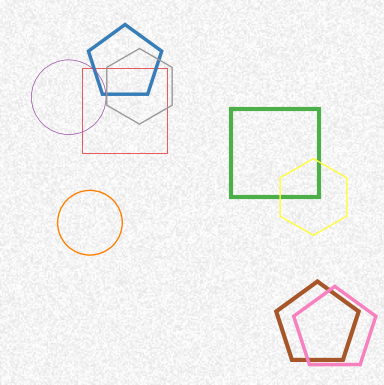[{"shape": "square", "thickness": 0.5, "radius": 0.56, "center": [0.323, 0.713]}, {"shape": "pentagon", "thickness": 2.5, "radius": 0.5, "center": [0.325, 0.836]}, {"shape": "square", "thickness": 3, "radius": 0.57, "center": [0.713, 0.602]}, {"shape": "circle", "thickness": 0.5, "radius": 0.48, "center": [0.178, 0.747]}, {"shape": "circle", "thickness": 1, "radius": 0.42, "center": [0.234, 0.422]}, {"shape": "hexagon", "thickness": 1, "radius": 0.5, "center": [0.814, 0.488]}, {"shape": "pentagon", "thickness": 3, "radius": 0.56, "center": [0.825, 0.156]}, {"shape": "pentagon", "thickness": 2.5, "radius": 0.56, "center": [0.87, 0.144]}, {"shape": "hexagon", "thickness": 1, "radius": 0.49, "center": [0.362, 0.776]}]